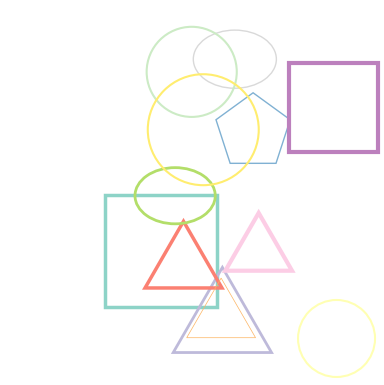[{"shape": "square", "thickness": 2.5, "radius": 0.73, "center": [0.418, 0.347]}, {"shape": "circle", "thickness": 1.5, "radius": 0.5, "center": [0.874, 0.121]}, {"shape": "triangle", "thickness": 2, "radius": 0.74, "center": [0.578, 0.158]}, {"shape": "triangle", "thickness": 2.5, "radius": 0.58, "center": [0.477, 0.31]}, {"shape": "pentagon", "thickness": 1, "radius": 0.51, "center": [0.657, 0.658]}, {"shape": "triangle", "thickness": 0.5, "radius": 0.52, "center": [0.574, 0.174]}, {"shape": "oval", "thickness": 2, "radius": 0.52, "center": [0.455, 0.492]}, {"shape": "triangle", "thickness": 3, "radius": 0.5, "center": [0.672, 0.347]}, {"shape": "oval", "thickness": 1, "radius": 0.54, "center": [0.61, 0.846]}, {"shape": "square", "thickness": 3, "radius": 0.58, "center": [0.866, 0.721]}, {"shape": "circle", "thickness": 1.5, "radius": 0.59, "center": [0.498, 0.813]}, {"shape": "circle", "thickness": 1.5, "radius": 0.72, "center": [0.528, 0.663]}]